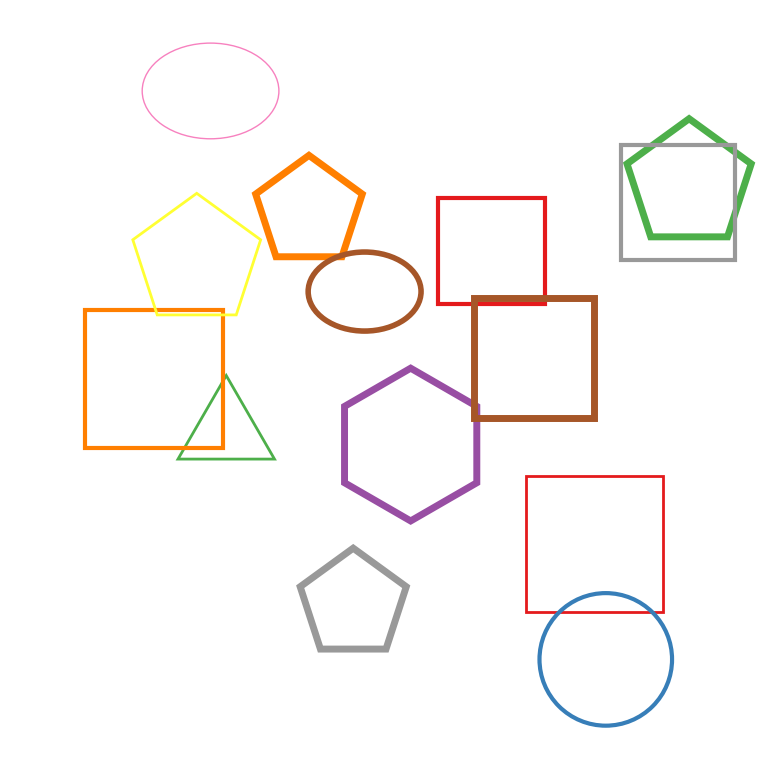[{"shape": "square", "thickness": 1.5, "radius": 0.35, "center": [0.638, 0.674]}, {"shape": "square", "thickness": 1, "radius": 0.44, "center": [0.772, 0.294]}, {"shape": "circle", "thickness": 1.5, "radius": 0.43, "center": [0.787, 0.144]}, {"shape": "triangle", "thickness": 1, "radius": 0.36, "center": [0.294, 0.44]}, {"shape": "pentagon", "thickness": 2.5, "radius": 0.42, "center": [0.895, 0.761]}, {"shape": "hexagon", "thickness": 2.5, "radius": 0.5, "center": [0.533, 0.423]}, {"shape": "square", "thickness": 1.5, "radius": 0.45, "center": [0.2, 0.508]}, {"shape": "pentagon", "thickness": 2.5, "radius": 0.36, "center": [0.401, 0.725]}, {"shape": "pentagon", "thickness": 1, "radius": 0.44, "center": [0.255, 0.662]}, {"shape": "square", "thickness": 2.5, "radius": 0.39, "center": [0.694, 0.534]}, {"shape": "oval", "thickness": 2, "radius": 0.37, "center": [0.474, 0.621]}, {"shape": "oval", "thickness": 0.5, "radius": 0.44, "center": [0.273, 0.882]}, {"shape": "pentagon", "thickness": 2.5, "radius": 0.36, "center": [0.459, 0.216]}, {"shape": "square", "thickness": 1.5, "radius": 0.37, "center": [0.88, 0.737]}]